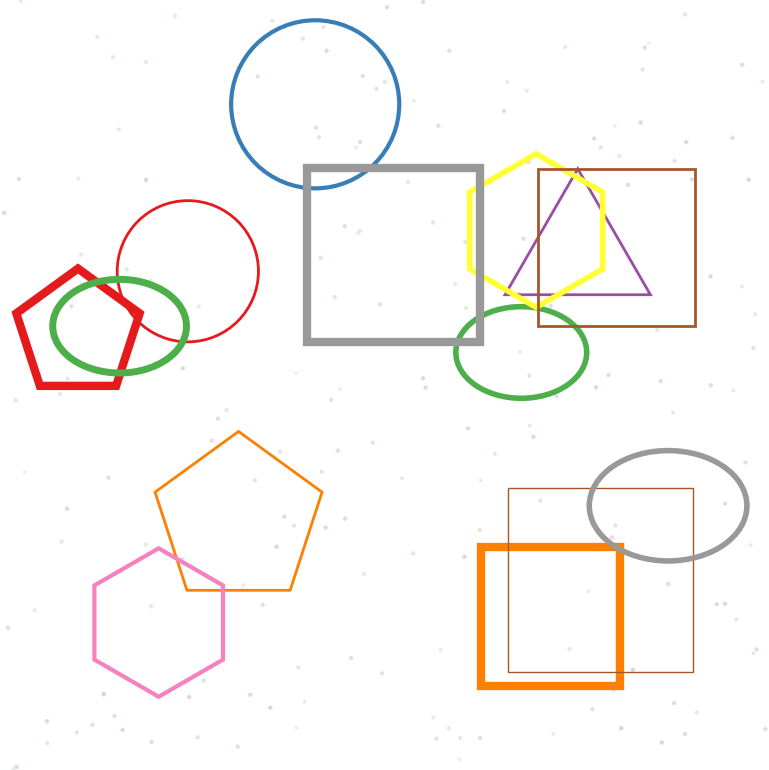[{"shape": "pentagon", "thickness": 3, "radius": 0.42, "center": [0.101, 0.567]}, {"shape": "circle", "thickness": 1, "radius": 0.46, "center": [0.244, 0.648]}, {"shape": "circle", "thickness": 1.5, "radius": 0.55, "center": [0.409, 0.865]}, {"shape": "oval", "thickness": 2.5, "radius": 0.43, "center": [0.155, 0.576]}, {"shape": "oval", "thickness": 2, "radius": 0.42, "center": [0.677, 0.542]}, {"shape": "triangle", "thickness": 1, "radius": 0.55, "center": [0.75, 0.672]}, {"shape": "pentagon", "thickness": 1, "radius": 0.57, "center": [0.31, 0.326]}, {"shape": "square", "thickness": 3, "radius": 0.45, "center": [0.715, 0.199]}, {"shape": "hexagon", "thickness": 2, "radius": 0.5, "center": [0.696, 0.701]}, {"shape": "square", "thickness": 0.5, "radius": 0.6, "center": [0.78, 0.247]}, {"shape": "square", "thickness": 1, "radius": 0.51, "center": [0.801, 0.679]}, {"shape": "hexagon", "thickness": 1.5, "radius": 0.48, "center": [0.206, 0.192]}, {"shape": "oval", "thickness": 2, "radius": 0.51, "center": [0.868, 0.343]}, {"shape": "square", "thickness": 3, "radius": 0.56, "center": [0.511, 0.669]}]